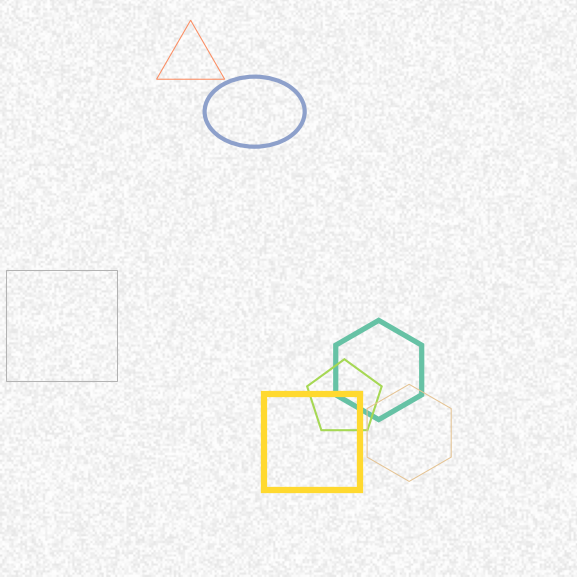[{"shape": "hexagon", "thickness": 2.5, "radius": 0.43, "center": [0.656, 0.358]}, {"shape": "triangle", "thickness": 0.5, "radius": 0.34, "center": [0.33, 0.896]}, {"shape": "oval", "thickness": 2, "radius": 0.43, "center": [0.441, 0.806]}, {"shape": "pentagon", "thickness": 1, "radius": 0.34, "center": [0.596, 0.309]}, {"shape": "square", "thickness": 3, "radius": 0.42, "center": [0.541, 0.234]}, {"shape": "hexagon", "thickness": 0.5, "radius": 0.42, "center": [0.708, 0.25]}, {"shape": "square", "thickness": 0.5, "radius": 0.48, "center": [0.106, 0.435]}]